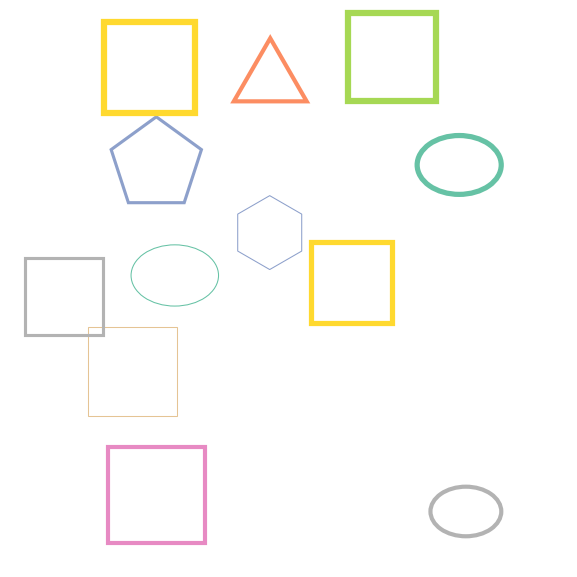[{"shape": "oval", "thickness": 2.5, "radius": 0.36, "center": [0.795, 0.714]}, {"shape": "oval", "thickness": 0.5, "radius": 0.38, "center": [0.303, 0.522]}, {"shape": "triangle", "thickness": 2, "radius": 0.36, "center": [0.468, 0.86]}, {"shape": "pentagon", "thickness": 1.5, "radius": 0.41, "center": [0.271, 0.715]}, {"shape": "hexagon", "thickness": 0.5, "radius": 0.32, "center": [0.467, 0.596]}, {"shape": "square", "thickness": 2, "radius": 0.42, "center": [0.271, 0.142]}, {"shape": "square", "thickness": 3, "radius": 0.38, "center": [0.68, 0.9]}, {"shape": "square", "thickness": 3, "radius": 0.39, "center": [0.259, 0.883]}, {"shape": "square", "thickness": 2.5, "radius": 0.35, "center": [0.609, 0.51]}, {"shape": "square", "thickness": 0.5, "radius": 0.39, "center": [0.23, 0.355]}, {"shape": "square", "thickness": 1.5, "radius": 0.33, "center": [0.111, 0.485]}, {"shape": "oval", "thickness": 2, "radius": 0.31, "center": [0.807, 0.113]}]